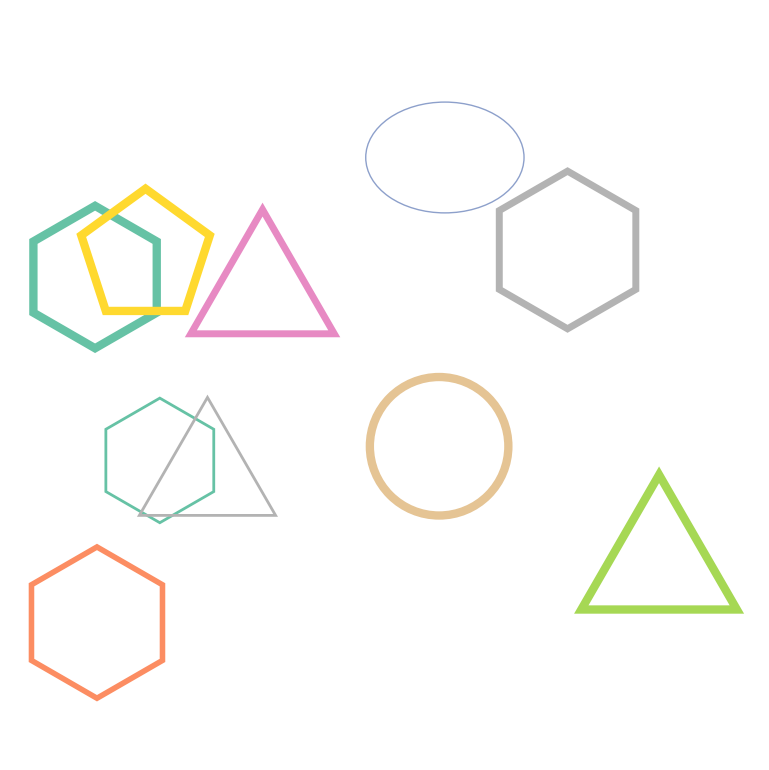[{"shape": "hexagon", "thickness": 3, "radius": 0.46, "center": [0.123, 0.64]}, {"shape": "hexagon", "thickness": 1, "radius": 0.4, "center": [0.208, 0.402]}, {"shape": "hexagon", "thickness": 2, "radius": 0.49, "center": [0.126, 0.191]}, {"shape": "oval", "thickness": 0.5, "radius": 0.51, "center": [0.578, 0.795]}, {"shape": "triangle", "thickness": 2.5, "radius": 0.54, "center": [0.341, 0.62]}, {"shape": "triangle", "thickness": 3, "radius": 0.58, "center": [0.856, 0.267]}, {"shape": "pentagon", "thickness": 3, "radius": 0.44, "center": [0.189, 0.667]}, {"shape": "circle", "thickness": 3, "radius": 0.45, "center": [0.57, 0.42]}, {"shape": "hexagon", "thickness": 2.5, "radius": 0.51, "center": [0.737, 0.675]}, {"shape": "triangle", "thickness": 1, "radius": 0.51, "center": [0.269, 0.382]}]